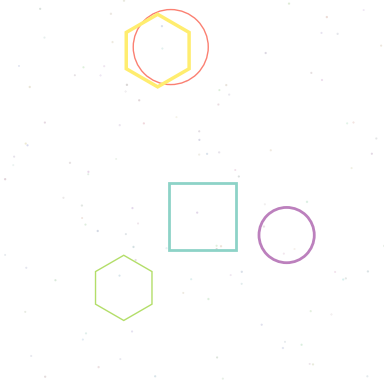[{"shape": "square", "thickness": 2, "radius": 0.43, "center": [0.527, 0.438]}, {"shape": "circle", "thickness": 1, "radius": 0.49, "center": [0.443, 0.878]}, {"shape": "hexagon", "thickness": 1, "radius": 0.42, "center": [0.321, 0.252]}, {"shape": "circle", "thickness": 2, "radius": 0.36, "center": [0.744, 0.389]}, {"shape": "hexagon", "thickness": 2.5, "radius": 0.47, "center": [0.41, 0.869]}]